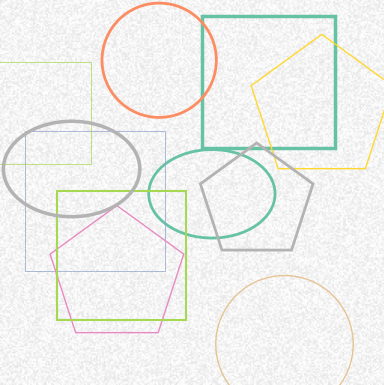[{"shape": "oval", "thickness": 2, "radius": 0.82, "center": [0.55, 0.497]}, {"shape": "square", "thickness": 2.5, "radius": 0.86, "center": [0.697, 0.787]}, {"shape": "circle", "thickness": 2, "radius": 0.74, "center": [0.413, 0.843]}, {"shape": "square", "thickness": 0.5, "radius": 0.91, "center": [0.247, 0.477]}, {"shape": "pentagon", "thickness": 1, "radius": 0.91, "center": [0.304, 0.284]}, {"shape": "square", "thickness": 0.5, "radius": 0.67, "center": [0.103, 0.706]}, {"shape": "square", "thickness": 1.5, "radius": 0.84, "center": [0.316, 0.336]}, {"shape": "pentagon", "thickness": 1, "radius": 0.96, "center": [0.836, 0.718]}, {"shape": "circle", "thickness": 1, "radius": 0.89, "center": [0.739, 0.106]}, {"shape": "oval", "thickness": 2.5, "radius": 0.89, "center": [0.186, 0.561]}, {"shape": "pentagon", "thickness": 2, "radius": 0.77, "center": [0.667, 0.475]}]